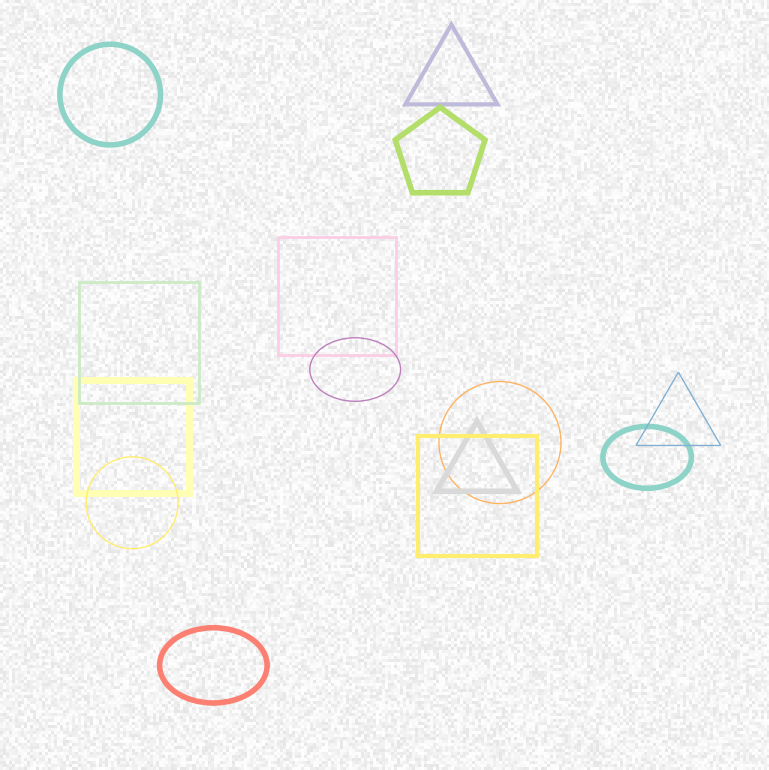[{"shape": "circle", "thickness": 2, "radius": 0.33, "center": [0.143, 0.877]}, {"shape": "oval", "thickness": 2, "radius": 0.29, "center": [0.84, 0.406]}, {"shape": "square", "thickness": 2.5, "radius": 0.37, "center": [0.172, 0.433]}, {"shape": "triangle", "thickness": 1.5, "radius": 0.35, "center": [0.586, 0.899]}, {"shape": "oval", "thickness": 2, "radius": 0.35, "center": [0.277, 0.136]}, {"shape": "triangle", "thickness": 0.5, "radius": 0.32, "center": [0.881, 0.453]}, {"shape": "circle", "thickness": 0.5, "radius": 0.4, "center": [0.649, 0.425]}, {"shape": "pentagon", "thickness": 2, "radius": 0.31, "center": [0.572, 0.799]}, {"shape": "square", "thickness": 1, "radius": 0.38, "center": [0.437, 0.615]}, {"shape": "triangle", "thickness": 2, "radius": 0.3, "center": [0.619, 0.392]}, {"shape": "oval", "thickness": 0.5, "radius": 0.29, "center": [0.461, 0.52]}, {"shape": "square", "thickness": 1, "radius": 0.39, "center": [0.18, 0.555]}, {"shape": "circle", "thickness": 0.5, "radius": 0.3, "center": [0.172, 0.347]}, {"shape": "square", "thickness": 1.5, "radius": 0.39, "center": [0.62, 0.356]}]